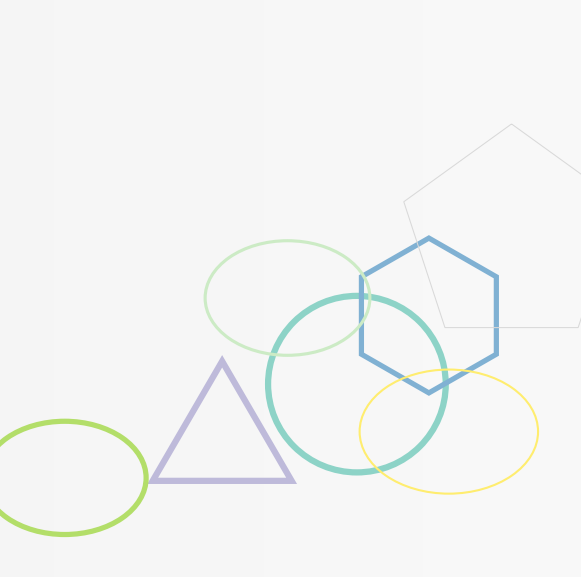[{"shape": "circle", "thickness": 3, "radius": 0.76, "center": [0.614, 0.334]}, {"shape": "triangle", "thickness": 3, "radius": 0.69, "center": [0.382, 0.236]}, {"shape": "hexagon", "thickness": 2.5, "radius": 0.67, "center": [0.738, 0.453]}, {"shape": "oval", "thickness": 2.5, "radius": 0.7, "center": [0.111, 0.172]}, {"shape": "pentagon", "thickness": 0.5, "radius": 0.97, "center": [0.88, 0.59]}, {"shape": "oval", "thickness": 1.5, "radius": 0.71, "center": [0.495, 0.483]}, {"shape": "oval", "thickness": 1, "radius": 0.77, "center": [0.772, 0.252]}]